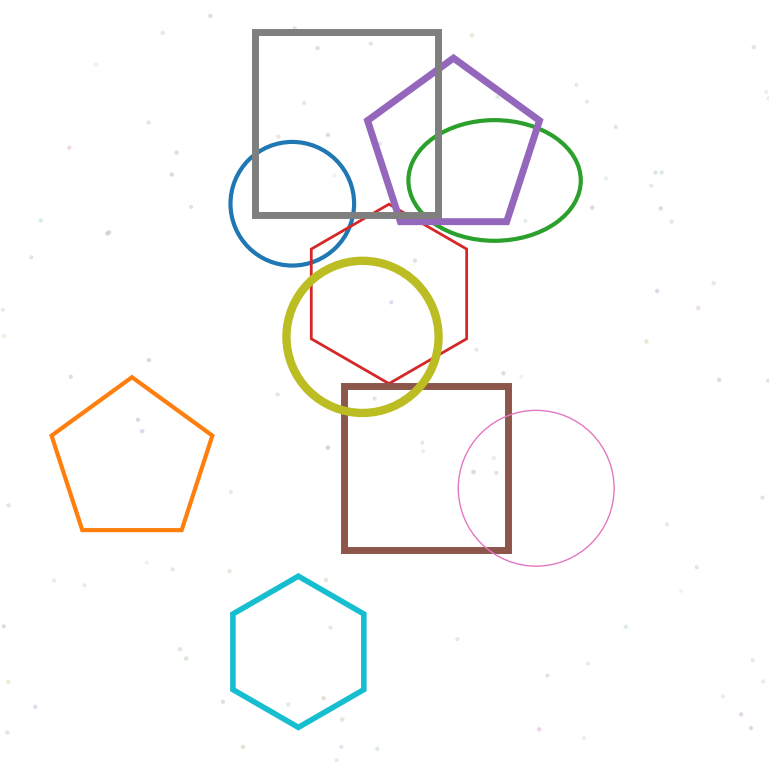[{"shape": "circle", "thickness": 1.5, "radius": 0.4, "center": [0.38, 0.735]}, {"shape": "pentagon", "thickness": 1.5, "radius": 0.55, "center": [0.171, 0.4]}, {"shape": "oval", "thickness": 1.5, "radius": 0.56, "center": [0.642, 0.766]}, {"shape": "hexagon", "thickness": 1, "radius": 0.58, "center": [0.505, 0.618]}, {"shape": "pentagon", "thickness": 2.5, "radius": 0.59, "center": [0.589, 0.807]}, {"shape": "square", "thickness": 2.5, "radius": 0.53, "center": [0.553, 0.393]}, {"shape": "circle", "thickness": 0.5, "radius": 0.51, "center": [0.696, 0.366]}, {"shape": "square", "thickness": 2.5, "radius": 0.59, "center": [0.45, 0.84]}, {"shape": "circle", "thickness": 3, "radius": 0.49, "center": [0.471, 0.562]}, {"shape": "hexagon", "thickness": 2, "radius": 0.49, "center": [0.387, 0.154]}]